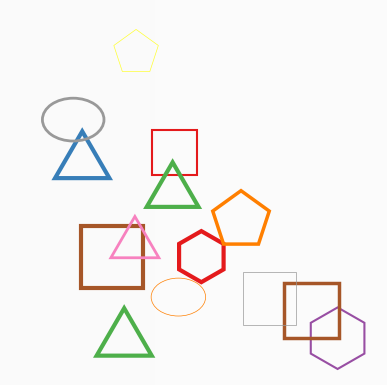[{"shape": "hexagon", "thickness": 3, "radius": 0.33, "center": [0.52, 0.333]}, {"shape": "square", "thickness": 1.5, "radius": 0.29, "center": [0.451, 0.603]}, {"shape": "triangle", "thickness": 3, "radius": 0.4, "center": [0.212, 0.578]}, {"shape": "triangle", "thickness": 3, "radius": 0.39, "center": [0.445, 0.501]}, {"shape": "triangle", "thickness": 3, "radius": 0.41, "center": [0.32, 0.117]}, {"shape": "hexagon", "thickness": 1.5, "radius": 0.4, "center": [0.871, 0.122]}, {"shape": "pentagon", "thickness": 2.5, "radius": 0.38, "center": [0.622, 0.428]}, {"shape": "oval", "thickness": 0.5, "radius": 0.35, "center": [0.46, 0.228]}, {"shape": "pentagon", "thickness": 0.5, "radius": 0.3, "center": [0.351, 0.863]}, {"shape": "square", "thickness": 3, "radius": 0.4, "center": [0.288, 0.333]}, {"shape": "square", "thickness": 2.5, "radius": 0.36, "center": [0.803, 0.194]}, {"shape": "triangle", "thickness": 2, "radius": 0.36, "center": [0.348, 0.366]}, {"shape": "oval", "thickness": 2, "radius": 0.4, "center": [0.189, 0.689]}, {"shape": "square", "thickness": 0.5, "radius": 0.35, "center": [0.695, 0.224]}]